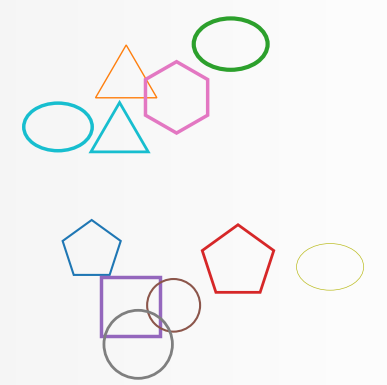[{"shape": "pentagon", "thickness": 1.5, "radius": 0.39, "center": [0.237, 0.35]}, {"shape": "triangle", "thickness": 1, "radius": 0.46, "center": [0.326, 0.792]}, {"shape": "oval", "thickness": 3, "radius": 0.48, "center": [0.595, 0.885]}, {"shape": "pentagon", "thickness": 2, "radius": 0.49, "center": [0.614, 0.319]}, {"shape": "square", "thickness": 2.5, "radius": 0.38, "center": [0.336, 0.204]}, {"shape": "circle", "thickness": 1.5, "radius": 0.34, "center": [0.448, 0.207]}, {"shape": "hexagon", "thickness": 2.5, "radius": 0.46, "center": [0.456, 0.747]}, {"shape": "circle", "thickness": 2, "radius": 0.44, "center": [0.357, 0.106]}, {"shape": "oval", "thickness": 0.5, "radius": 0.43, "center": [0.852, 0.307]}, {"shape": "oval", "thickness": 2.5, "radius": 0.44, "center": [0.15, 0.67]}, {"shape": "triangle", "thickness": 2, "radius": 0.43, "center": [0.309, 0.648]}]